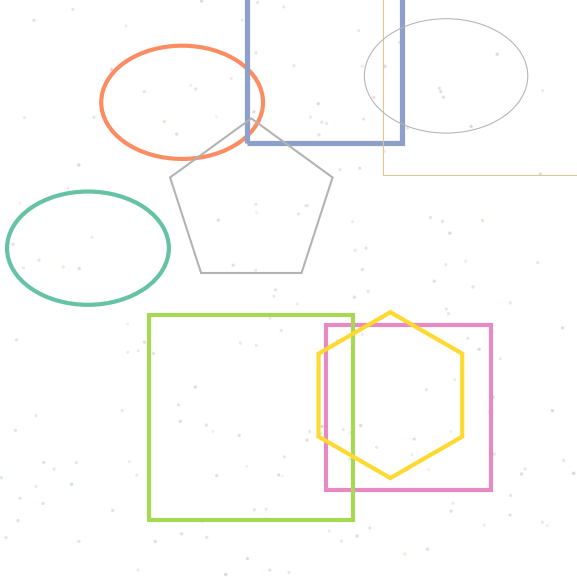[{"shape": "oval", "thickness": 2, "radius": 0.7, "center": [0.152, 0.569]}, {"shape": "oval", "thickness": 2, "radius": 0.7, "center": [0.315, 0.822]}, {"shape": "square", "thickness": 2.5, "radius": 0.67, "center": [0.561, 0.886]}, {"shape": "square", "thickness": 2, "radius": 0.72, "center": [0.707, 0.293]}, {"shape": "square", "thickness": 2, "radius": 0.89, "center": [0.435, 0.276]}, {"shape": "hexagon", "thickness": 2, "radius": 0.72, "center": [0.676, 0.315]}, {"shape": "square", "thickness": 0.5, "radius": 0.86, "center": [0.836, 0.868]}, {"shape": "pentagon", "thickness": 1, "radius": 0.74, "center": [0.435, 0.646]}, {"shape": "oval", "thickness": 0.5, "radius": 0.71, "center": [0.772, 0.868]}]